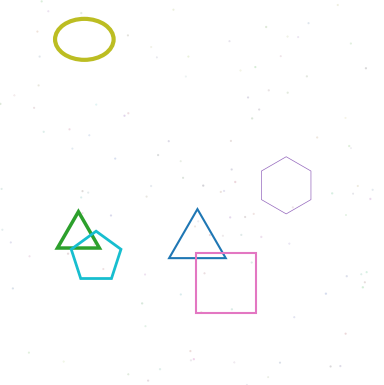[{"shape": "triangle", "thickness": 1.5, "radius": 0.42, "center": [0.513, 0.372]}, {"shape": "triangle", "thickness": 2.5, "radius": 0.31, "center": [0.204, 0.387]}, {"shape": "hexagon", "thickness": 0.5, "radius": 0.37, "center": [0.743, 0.519]}, {"shape": "square", "thickness": 1.5, "radius": 0.39, "center": [0.587, 0.265]}, {"shape": "oval", "thickness": 3, "radius": 0.38, "center": [0.219, 0.898]}, {"shape": "pentagon", "thickness": 2, "radius": 0.34, "center": [0.25, 0.332]}]